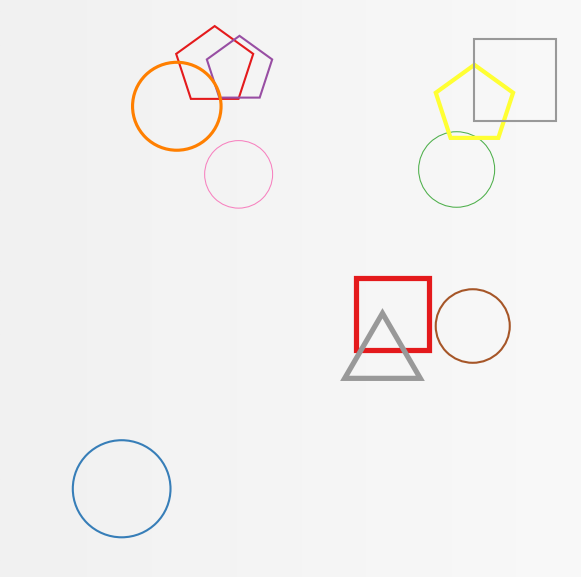[{"shape": "square", "thickness": 2.5, "radius": 0.31, "center": [0.675, 0.456]}, {"shape": "pentagon", "thickness": 1, "radius": 0.35, "center": [0.369, 0.884]}, {"shape": "circle", "thickness": 1, "radius": 0.42, "center": [0.209, 0.153]}, {"shape": "circle", "thickness": 0.5, "radius": 0.33, "center": [0.786, 0.706]}, {"shape": "pentagon", "thickness": 1, "radius": 0.3, "center": [0.412, 0.878]}, {"shape": "circle", "thickness": 1.5, "radius": 0.38, "center": [0.304, 0.815]}, {"shape": "pentagon", "thickness": 2, "radius": 0.35, "center": [0.816, 0.817]}, {"shape": "circle", "thickness": 1, "radius": 0.32, "center": [0.813, 0.435]}, {"shape": "circle", "thickness": 0.5, "radius": 0.29, "center": [0.411, 0.697]}, {"shape": "square", "thickness": 1, "radius": 0.35, "center": [0.886, 0.86]}, {"shape": "triangle", "thickness": 2.5, "radius": 0.38, "center": [0.658, 0.382]}]